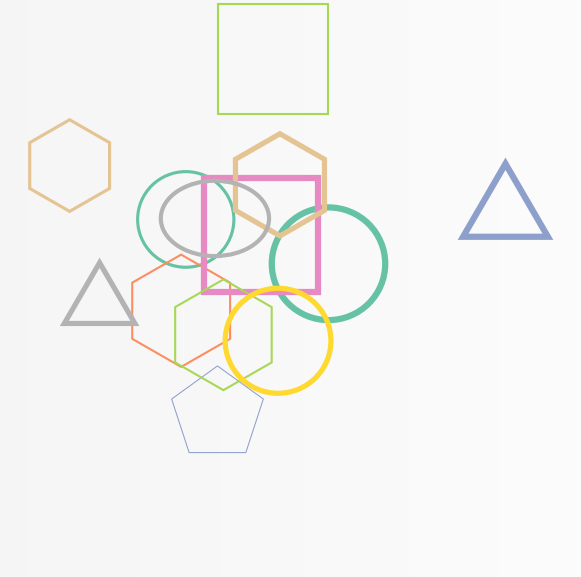[{"shape": "circle", "thickness": 3, "radius": 0.49, "center": [0.565, 0.542]}, {"shape": "circle", "thickness": 1.5, "radius": 0.41, "center": [0.32, 0.619]}, {"shape": "hexagon", "thickness": 1, "radius": 0.49, "center": [0.312, 0.461]}, {"shape": "pentagon", "thickness": 0.5, "radius": 0.41, "center": [0.374, 0.283]}, {"shape": "triangle", "thickness": 3, "radius": 0.42, "center": [0.87, 0.631]}, {"shape": "square", "thickness": 3, "radius": 0.49, "center": [0.449, 0.592]}, {"shape": "square", "thickness": 1, "radius": 0.48, "center": [0.47, 0.896]}, {"shape": "hexagon", "thickness": 1, "radius": 0.48, "center": [0.384, 0.419]}, {"shape": "circle", "thickness": 2.5, "radius": 0.45, "center": [0.478, 0.409]}, {"shape": "hexagon", "thickness": 2.5, "radius": 0.44, "center": [0.482, 0.679]}, {"shape": "hexagon", "thickness": 1.5, "radius": 0.4, "center": [0.12, 0.712]}, {"shape": "triangle", "thickness": 2.5, "radius": 0.35, "center": [0.171, 0.474]}, {"shape": "oval", "thickness": 2, "radius": 0.47, "center": [0.37, 0.621]}]